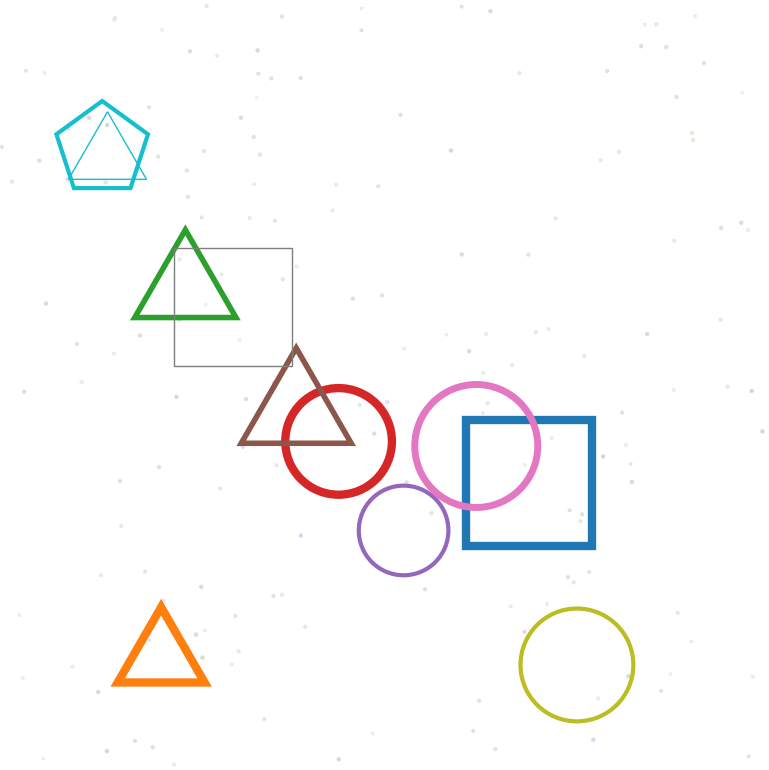[{"shape": "square", "thickness": 3, "radius": 0.41, "center": [0.687, 0.373]}, {"shape": "triangle", "thickness": 3, "radius": 0.33, "center": [0.209, 0.146]}, {"shape": "triangle", "thickness": 2, "radius": 0.38, "center": [0.241, 0.626]}, {"shape": "circle", "thickness": 3, "radius": 0.35, "center": [0.44, 0.427]}, {"shape": "circle", "thickness": 1.5, "radius": 0.29, "center": [0.524, 0.311]}, {"shape": "triangle", "thickness": 2, "radius": 0.41, "center": [0.385, 0.466]}, {"shape": "circle", "thickness": 2.5, "radius": 0.4, "center": [0.619, 0.421]}, {"shape": "square", "thickness": 0.5, "radius": 0.38, "center": [0.303, 0.601]}, {"shape": "circle", "thickness": 1.5, "radius": 0.37, "center": [0.749, 0.136]}, {"shape": "triangle", "thickness": 0.5, "radius": 0.29, "center": [0.14, 0.796]}, {"shape": "pentagon", "thickness": 1.5, "radius": 0.31, "center": [0.133, 0.806]}]